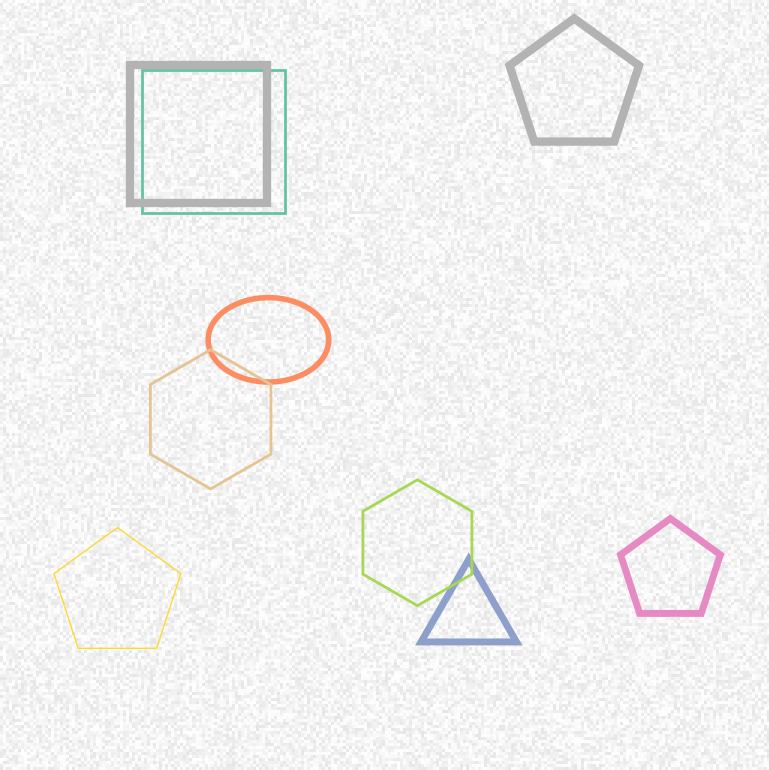[{"shape": "square", "thickness": 1, "radius": 0.47, "center": [0.277, 0.817]}, {"shape": "oval", "thickness": 2, "radius": 0.39, "center": [0.349, 0.559]}, {"shape": "triangle", "thickness": 2.5, "radius": 0.36, "center": [0.609, 0.202]}, {"shape": "pentagon", "thickness": 2.5, "radius": 0.34, "center": [0.871, 0.258]}, {"shape": "hexagon", "thickness": 1, "radius": 0.41, "center": [0.542, 0.295]}, {"shape": "pentagon", "thickness": 0.5, "radius": 0.43, "center": [0.153, 0.228]}, {"shape": "hexagon", "thickness": 1, "radius": 0.45, "center": [0.274, 0.455]}, {"shape": "square", "thickness": 3, "radius": 0.45, "center": [0.258, 0.826]}, {"shape": "pentagon", "thickness": 3, "radius": 0.44, "center": [0.746, 0.888]}]